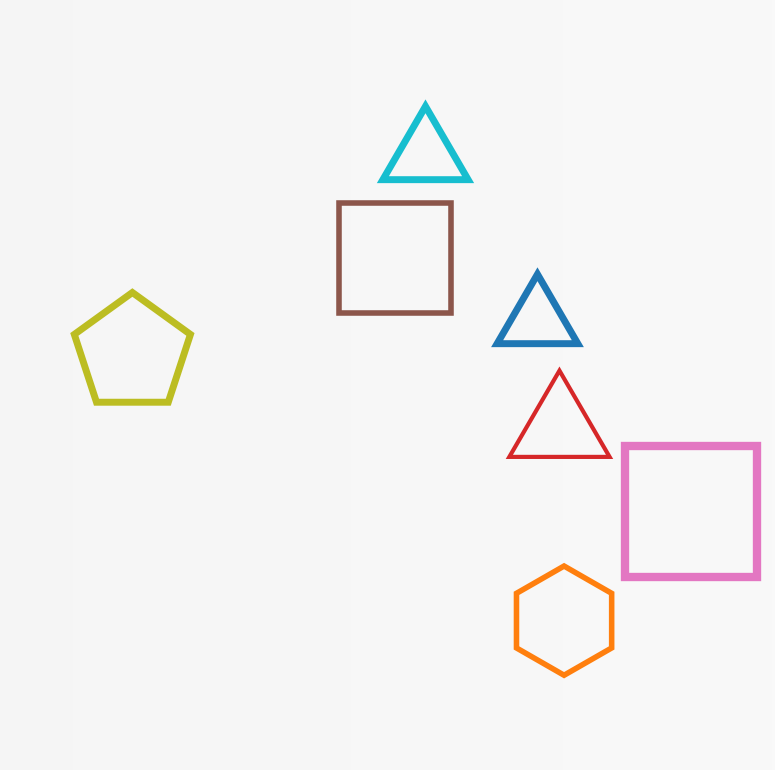[{"shape": "triangle", "thickness": 2.5, "radius": 0.3, "center": [0.694, 0.584]}, {"shape": "hexagon", "thickness": 2, "radius": 0.35, "center": [0.728, 0.194]}, {"shape": "triangle", "thickness": 1.5, "radius": 0.37, "center": [0.722, 0.444]}, {"shape": "square", "thickness": 2, "radius": 0.36, "center": [0.51, 0.665]}, {"shape": "square", "thickness": 3, "radius": 0.43, "center": [0.892, 0.335]}, {"shape": "pentagon", "thickness": 2.5, "radius": 0.39, "center": [0.171, 0.541]}, {"shape": "triangle", "thickness": 2.5, "radius": 0.32, "center": [0.549, 0.798]}]